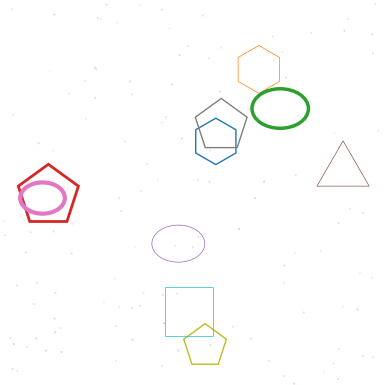[{"shape": "hexagon", "thickness": 1, "radius": 0.3, "center": [0.561, 0.633]}, {"shape": "hexagon", "thickness": 0.5, "radius": 0.31, "center": [0.672, 0.82]}, {"shape": "oval", "thickness": 2.5, "radius": 0.37, "center": [0.728, 0.718]}, {"shape": "pentagon", "thickness": 2, "radius": 0.41, "center": [0.126, 0.491]}, {"shape": "oval", "thickness": 0.5, "radius": 0.34, "center": [0.463, 0.367]}, {"shape": "triangle", "thickness": 0.5, "radius": 0.39, "center": [0.891, 0.556]}, {"shape": "oval", "thickness": 3, "radius": 0.29, "center": [0.11, 0.486]}, {"shape": "pentagon", "thickness": 1, "radius": 0.35, "center": [0.575, 0.674]}, {"shape": "pentagon", "thickness": 1, "radius": 0.29, "center": [0.533, 0.101]}, {"shape": "square", "thickness": 0.5, "radius": 0.32, "center": [0.491, 0.191]}]